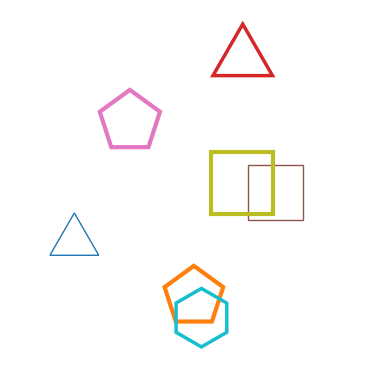[{"shape": "triangle", "thickness": 1, "radius": 0.37, "center": [0.193, 0.374]}, {"shape": "pentagon", "thickness": 3, "radius": 0.4, "center": [0.504, 0.23]}, {"shape": "triangle", "thickness": 2.5, "radius": 0.45, "center": [0.63, 0.848]}, {"shape": "square", "thickness": 1, "radius": 0.36, "center": [0.716, 0.501]}, {"shape": "pentagon", "thickness": 3, "radius": 0.41, "center": [0.337, 0.684]}, {"shape": "square", "thickness": 3, "radius": 0.41, "center": [0.629, 0.524]}, {"shape": "hexagon", "thickness": 2.5, "radius": 0.38, "center": [0.523, 0.175]}]